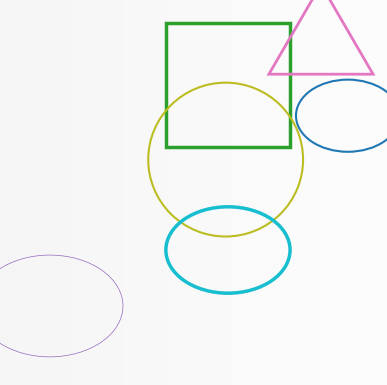[{"shape": "oval", "thickness": 1.5, "radius": 0.67, "center": [0.898, 0.699]}, {"shape": "square", "thickness": 2.5, "radius": 0.8, "center": [0.588, 0.779]}, {"shape": "oval", "thickness": 0.5, "radius": 0.94, "center": [0.128, 0.205]}, {"shape": "triangle", "thickness": 2, "radius": 0.78, "center": [0.828, 0.885]}, {"shape": "circle", "thickness": 1.5, "radius": 1.0, "center": [0.582, 0.586]}, {"shape": "oval", "thickness": 2.5, "radius": 0.8, "center": [0.588, 0.351]}]